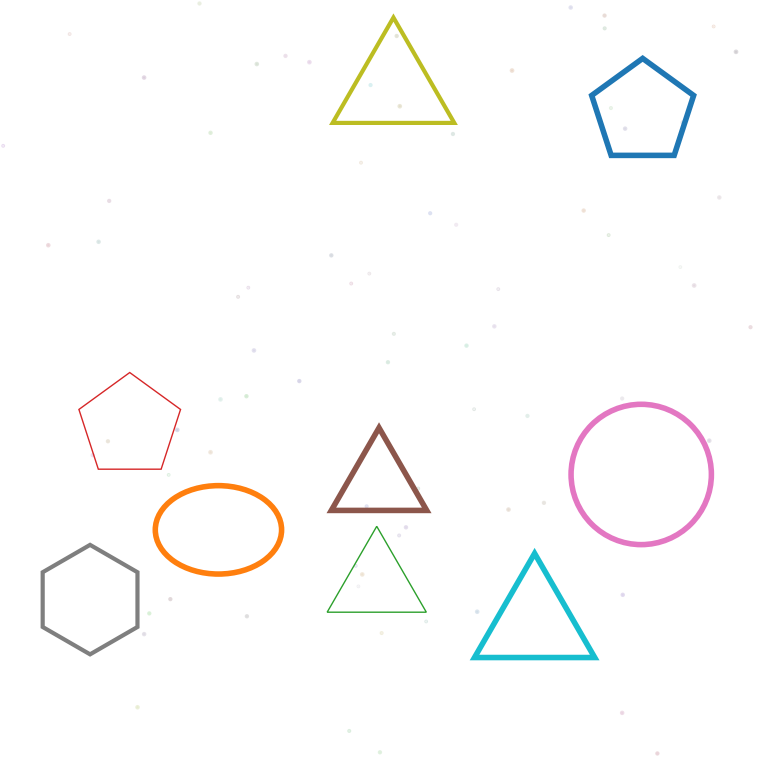[{"shape": "pentagon", "thickness": 2, "radius": 0.35, "center": [0.835, 0.855]}, {"shape": "oval", "thickness": 2, "radius": 0.41, "center": [0.284, 0.312]}, {"shape": "triangle", "thickness": 0.5, "radius": 0.37, "center": [0.489, 0.242]}, {"shape": "pentagon", "thickness": 0.5, "radius": 0.35, "center": [0.168, 0.447]}, {"shape": "triangle", "thickness": 2, "radius": 0.36, "center": [0.492, 0.373]}, {"shape": "circle", "thickness": 2, "radius": 0.46, "center": [0.833, 0.384]}, {"shape": "hexagon", "thickness": 1.5, "radius": 0.36, "center": [0.117, 0.221]}, {"shape": "triangle", "thickness": 1.5, "radius": 0.46, "center": [0.511, 0.886]}, {"shape": "triangle", "thickness": 2, "radius": 0.45, "center": [0.694, 0.191]}]